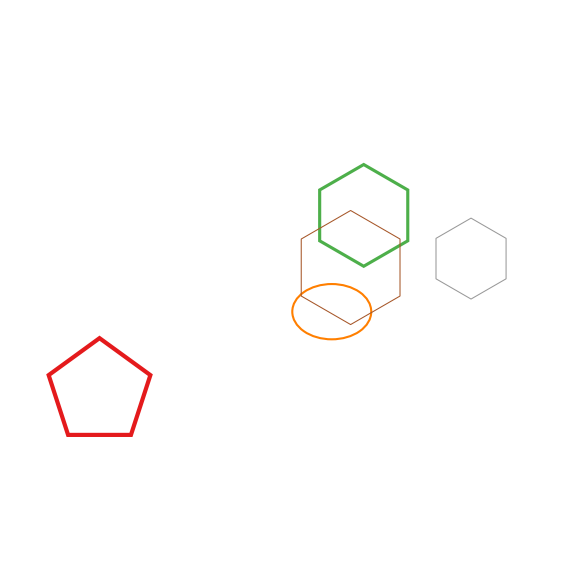[{"shape": "pentagon", "thickness": 2, "radius": 0.46, "center": [0.172, 0.321]}, {"shape": "hexagon", "thickness": 1.5, "radius": 0.44, "center": [0.63, 0.626]}, {"shape": "oval", "thickness": 1, "radius": 0.34, "center": [0.574, 0.459]}, {"shape": "hexagon", "thickness": 0.5, "radius": 0.49, "center": [0.607, 0.536]}, {"shape": "hexagon", "thickness": 0.5, "radius": 0.35, "center": [0.816, 0.551]}]